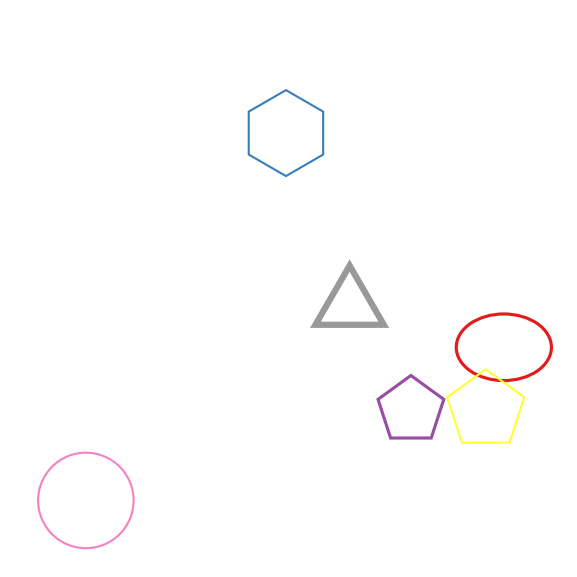[{"shape": "oval", "thickness": 1.5, "radius": 0.41, "center": [0.872, 0.398]}, {"shape": "hexagon", "thickness": 1, "radius": 0.37, "center": [0.495, 0.769]}, {"shape": "pentagon", "thickness": 1.5, "radius": 0.3, "center": [0.712, 0.289]}, {"shape": "pentagon", "thickness": 1, "radius": 0.35, "center": [0.841, 0.289]}, {"shape": "circle", "thickness": 1, "radius": 0.41, "center": [0.149, 0.133]}, {"shape": "triangle", "thickness": 3, "radius": 0.34, "center": [0.605, 0.471]}]